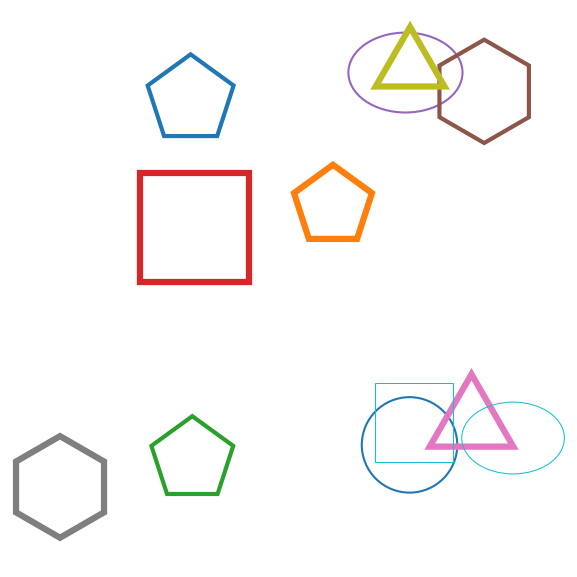[{"shape": "pentagon", "thickness": 2, "radius": 0.39, "center": [0.33, 0.827]}, {"shape": "circle", "thickness": 1, "radius": 0.41, "center": [0.709, 0.229]}, {"shape": "pentagon", "thickness": 3, "radius": 0.35, "center": [0.577, 0.643]}, {"shape": "pentagon", "thickness": 2, "radius": 0.37, "center": [0.333, 0.204]}, {"shape": "square", "thickness": 3, "radius": 0.47, "center": [0.337, 0.605]}, {"shape": "oval", "thickness": 1, "radius": 0.49, "center": [0.702, 0.873]}, {"shape": "hexagon", "thickness": 2, "radius": 0.45, "center": [0.838, 0.841]}, {"shape": "triangle", "thickness": 3, "radius": 0.42, "center": [0.816, 0.268]}, {"shape": "hexagon", "thickness": 3, "radius": 0.44, "center": [0.104, 0.156]}, {"shape": "triangle", "thickness": 3, "radius": 0.34, "center": [0.71, 0.884]}, {"shape": "square", "thickness": 0.5, "radius": 0.34, "center": [0.717, 0.268]}, {"shape": "oval", "thickness": 0.5, "radius": 0.44, "center": [0.888, 0.241]}]